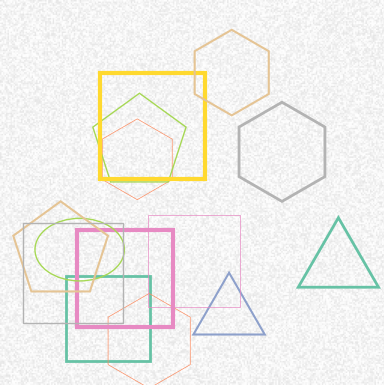[{"shape": "triangle", "thickness": 2, "radius": 0.6, "center": [0.879, 0.314]}, {"shape": "square", "thickness": 2, "radius": 0.55, "center": [0.281, 0.173]}, {"shape": "hexagon", "thickness": 0.5, "radius": 0.52, "center": [0.356, 0.586]}, {"shape": "hexagon", "thickness": 0.5, "radius": 0.62, "center": [0.387, 0.115]}, {"shape": "triangle", "thickness": 1.5, "radius": 0.54, "center": [0.595, 0.185]}, {"shape": "square", "thickness": 0.5, "radius": 0.6, "center": [0.503, 0.321]}, {"shape": "square", "thickness": 3, "radius": 0.63, "center": [0.325, 0.276]}, {"shape": "oval", "thickness": 1, "radius": 0.58, "center": [0.207, 0.352]}, {"shape": "pentagon", "thickness": 1, "radius": 0.64, "center": [0.362, 0.63]}, {"shape": "square", "thickness": 3, "radius": 0.68, "center": [0.396, 0.673]}, {"shape": "pentagon", "thickness": 1.5, "radius": 0.65, "center": [0.157, 0.348]}, {"shape": "hexagon", "thickness": 1.5, "radius": 0.56, "center": [0.602, 0.811]}, {"shape": "hexagon", "thickness": 2, "radius": 0.64, "center": [0.732, 0.606]}, {"shape": "square", "thickness": 1, "radius": 0.65, "center": [0.189, 0.292]}]